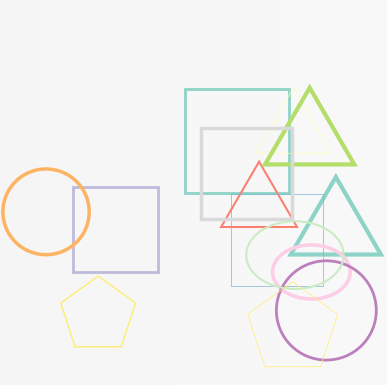[{"shape": "square", "thickness": 2, "radius": 0.67, "center": [0.611, 0.634]}, {"shape": "triangle", "thickness": 3, "radius": 0.67, "center": [0.867, 0.406]}, {"shape": "triangle", "thickness": 0.5, "radius": 0.56, "center": [0.757, 0.658]}, {"shape": "square", "thickness": 2, "radius": 0.55, "center": [0.298, 0.403]}, {"shape": "triangle", "thickness": 1.5, "radius": 0.57, "center": [0.669, 0.467]}, {"shape": "square", "thickness": 0.5, "radius": 0.59, "center": [0.714, 0.377]}, {"shape": "circle", "thickness": 2.5, "radius": 0.56, "center": [0.119, 0.45]}, {"shape": "triangle", "thickness": 3, "radius": 0.66, "center": [0.799, 0.639]}, {"shape": "oval", "thickness": 2.5, "radius": 0.5, "center": [0.804, 0.294]}, {"shape": "square", "thickness": 2.5, "radius": 0.59, "center": [0.635, 0.55]}, {"shape": "circle", "thickness": 2, "radius": 0.64, "center": [0.842, 0.194]}, {"shape": "oval", "thickness": 1.5, "radius": 0.63, "center": [0.761, 0.337]}, {"shape": "pentagon", "thickness": 0.5, "radius": 0.61, "center": [0.755, 0.146]}, {"shape": "pentagon", "thickness": 1, "radius": 0.51, "center": [0.253, 0.181]}]